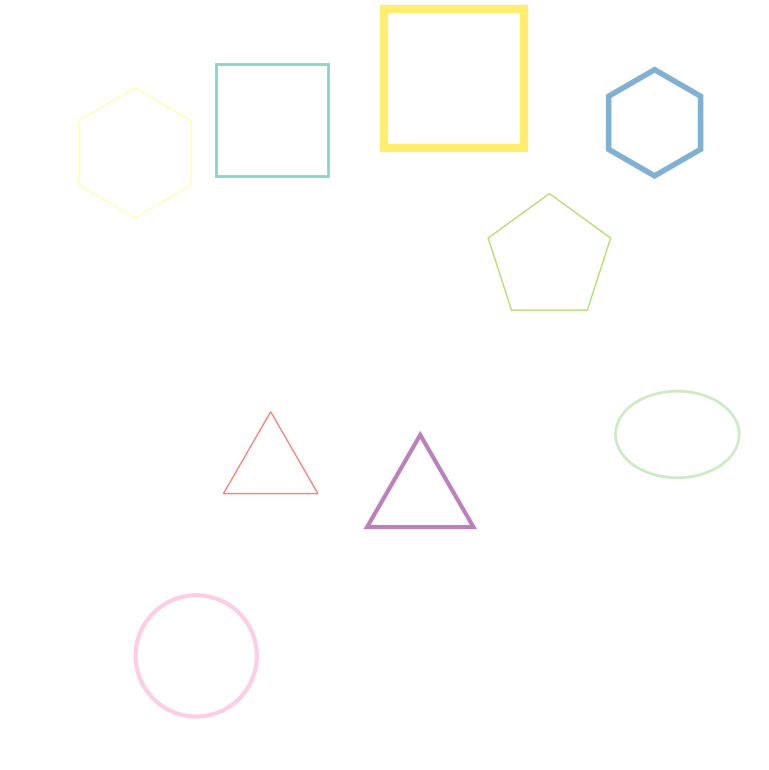[{"shape": "square", "thickness": 1, "radius": 0.36, "center": [0.353, 0.845]}, {"shape": "hexagon", "thickness": 0.5, "radius": 0.42, "center": [0.175, 0.802]}, {"shape": "triangle", "thickness": 0.5, "radius": 0.35, "center": [0.352, 0.394]}, {"shape": "hexagon", "thickness": 2, "radius": 0.34, "center": [0.85, 0.841]}, {"shape": "pentagon", "thickness": 0.5, "radius": 0.42, "center": [0.714, 0.665]}, {"shape": "circle", "thickness": 1.5, "radius": 0.39, "center": [0.255, 0.148]}, {"shape": "triangle", "thickness": 1.5, "radius": 0.4, "center": [0.546, 0.355]}, {"shape": "oval", "thickness": 1, "radius": 0.4, "center": [0.88, 0.436]}, {"shape": "square", "thickness": 3, "radius": 0.45, "center": [0.59, 0.898]}]